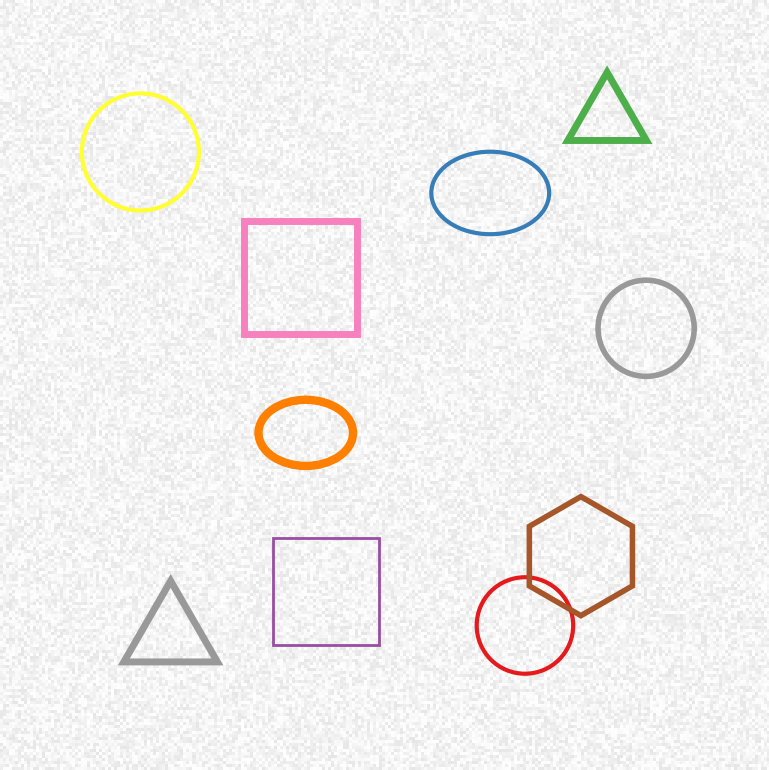[{"shape": "circle", "thickness": 1.5, "radius": 0.31, "center": [0.682, 0.188]}, {"shape": "oval", "thickness": 1.5, "radius": 0.38, "center": [0.637, 0.749]}, {"shape": "triangle", "thickness": 2.5, "radius": 0.29, "center": [0.788, 0.847]}, {"shape": "square", "thickness": 1, "radius": 0.34, "center": [0.424, 0.232]}, {"shape": "oval", "thickness": 3, "radius": 0.31, "center": [0.397, 0.438]}, {"shape": "circle", "thickness": 1.5, "radius": 0.38, "center": [0.182, 0.803]}, {"shape": "hexagon", "thickness": 2, "radius": 0.39, "center": [0.754, 0.278]}, {"shape": "square", "thickness": 2.5, "radius": 0.37, "center": [0.39, 0.639]}, {"shape": "triangle", "thickness": 2.5, "radius": 0.35, "center": [0.222, 0.175]}, {"shape": "circle", "thickness": 2, "radius": 0.31, "center": [0.839, 0.574]}]